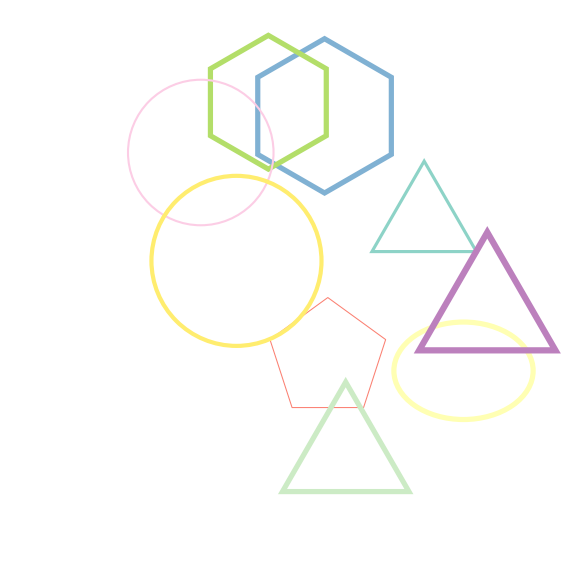[{"shape": "triangle", "thickness": 1.5, "radius": 0.52, "center": [0.734, 0.616]}, {"shape": "oval", "thickness": 2.5, "radius": 0.6, "center": [0.803, 0.357]}, {"shape": "pentagon", "thickness": 0.5, "radius": 0.53, "center": [0.568, 0.379]}, {"shape": "hexagon", "thickness": 2.5, "radius": 0.67, "center": [0.562, 0.799]}, {"shape": "hexagon", "thickness": 2.5, "radius": 0.58, "center": [0.465, 0.822]}, {"shape": "circle", "thickness": 1, "radius": 0.63, "center": [0.348, 0.735]}, {"shape": "triangle", "thickness": 3, "radius": 0.68, "center": [0.844, 0.461]}, {"shape": "triangle", "thickness": 2.5, "radius": 0.63, "center": [0.599, 0.211]}, {"shape": "circle", "thickness": 2, "radius": 0.74, "center": [0.409, 0.547]}]